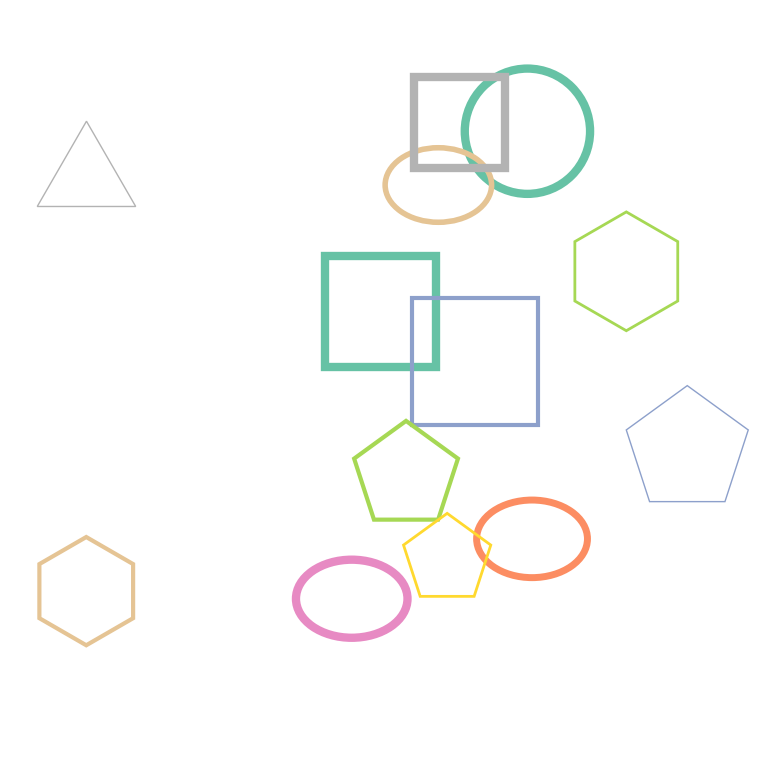[{"shape": "square", "thickness": 3, "radius": 0.36, "center": [0.494, 0.596]}, {"shape": "circle", "thickness": 3, "radius": 0.41, "center": [0.685, 0.83]}, {"shape": "oval", "thickness": 2.5, "radius": 0.36, "center": [0.691, 0.3]}, {"shape": "square", "thickness": 1.5, "radius": 0.41, "center": [0.617, 0.531]}, {"shape": "pentagon", "thickness": 0.5, "radius": 0.42, "center": [0.893, 0.416]}, {"shape": "oval", "thickness": 3, "radius": 0.36, "center": [0.457, 0.222]}, {"shape": "pentagon", "thickness": 1.5, "radius": 0.35, "center": [0.527, 0.382]}, {"shape": "hexagon", "thickness": 1, "radius": 0.39, "center": [0.813, 0.648]}, {"shape": "pentagon", "thickness": 1, "radius": 0.3, "center": [0.581, 0.274]}, {"shape": "oval", "thickness": 2, "radius": 0.35, "center": [0.569, 0.76]}, {"shape": "hexagon", "thickness": 1.5, "radius": 0.35, "center": [0.112, 0.232]}, {"shape": "triangle", "thickness": 0.5, "radius": 0.37, "center": [0.112, 0.769]}, {"shape": "square", "thickness": 3, "radius": 0.29, "center": [0.597, 0.841]}]